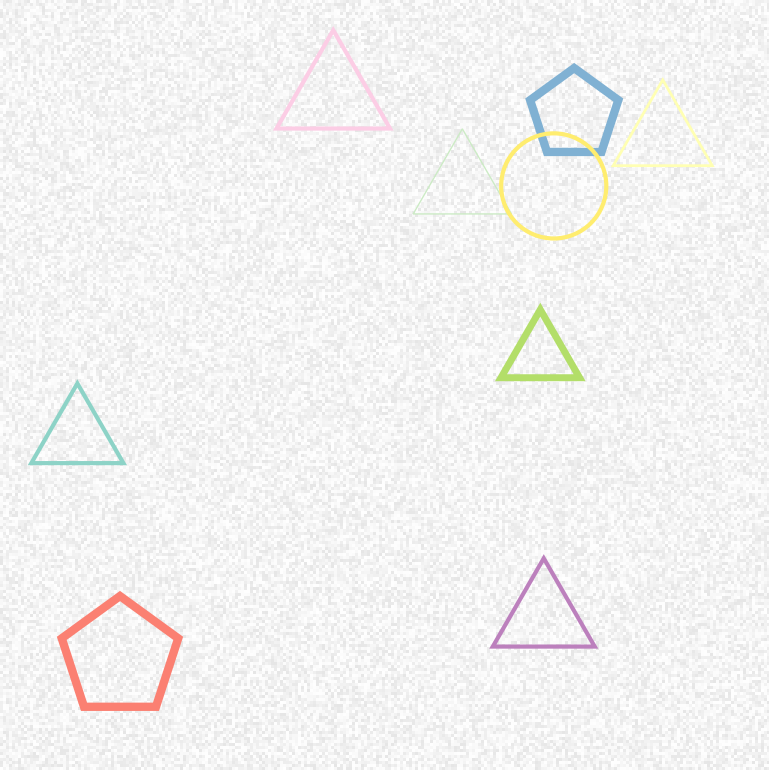[{"shape": "triangle", "thickness": 1.5, "radius": 0.35, "center": [0.1, 0.433]}, {"shape": "triangle", "thickness": 1, "radius": 0.37, "center": [0.861, 0.822]}, {"shape": "pentagon", "thickness": 3, "radius": 0.4, "center": [0.156, 0.146]}, {"shape": "pentagon", "thickness": 3, "radius": 0.3, "center": [0.746, 0.851]}, {"shape": "triangle", "thickness": 2.5, "radius": 0.29, "center": [0.702, 0.539]}, {"shape": "triangle", "thickness": 1.5, "radius": 0.43, "center": [0.433, 0.876]}, {"shape": "triangle", "thickness": 1.5, "radius": 0.38, "center": [0.706, 0.199]}, {"shape": "triangle", "thickness": 0.5, "radius": 0.37, "center": [0.6, 0.759]}, {"shape": "circle", "thickness": 1.5, "radius": 0.34, "center": [0.719, 0.759]}]